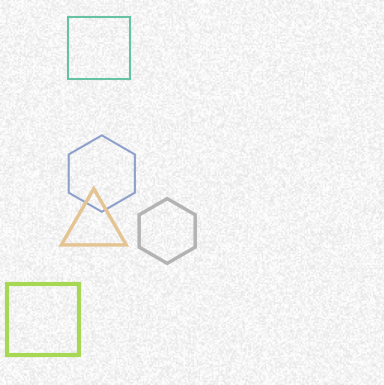[{"shape": "square", "thickness": 1.5, "radius": 0.4, "center": [0.257, 0.876]}, {"shape": "hexagon", "thickness": 1.5, "radius": 0.5, "center": [0.264, 0.549]}, {"shape": "square", "thickness": 3, "radius": 0.46, "center": [0.112, 0.17]}, {"shape": "triangle", "thickness": 2.5, "radius": 0.49, "center": [0.244, 0.413]}, {"shape": "hexagon", "thickness": 2.5, "radius": 0.42, "center": [0.434, 0.4]}]